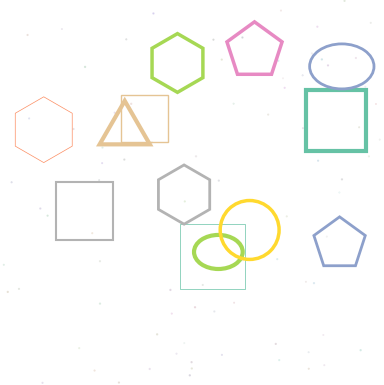[{"shape": "square", "thickness": 3, "radius": 0.39, "center": [0.873, 0.688]}, {"shape": "square", "thickness": 0.5, "radius": 0.42, "center": [0.552, 0.333]}, {"shape": "hexagon", "thickness": 0.5, "radius": 0.43, "center": [0.114, 0.663]}, {"shape": "pentagon", "thickness": 2, "radius": 0.35, "center": [0.882, 0.367]}, {"shape": "oval", "thickness": 2, "radius": 0.42, "center": [0.888, 0.827]}, {"shape": "pentagon", "thickness": 2.5, "radius": 0.38, "center": [0.661, 0.868]}, {"shape": "oval", "thickness": 3, "radius": 0.32, "center": [0.567, 0.346]}, {"shape": "hexagon", "thickness": 2.5, "radius": 0.38, "center": [0.461, 0.836]}, {"shape": "circle", "thickness": 2.5, "radius": 0.38, "center": [0.648, 0.403]}, {"shape": "triangle", "thickness": 3, "radius": 0.38, "center": [0.324, 0.663]}, {"shape": "square", "thickness": 1, "radius": 0.31, "center": [0.376, 0.693]}, {"shape": "hexagon", "thickness": 2, "radius": 0.38, "center": [0.478, 0.495]}, {"shape": "square", "thickness": 1.5, "radius": 0.37, "center": [0.219, 0.452]}]